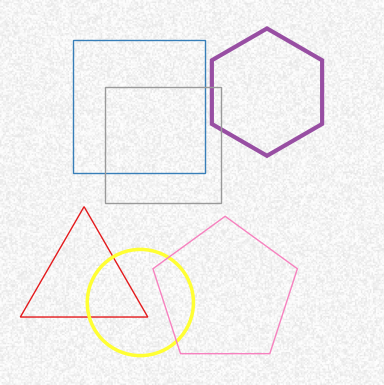[{"shape": "triangle", "thickness": 1, "radius": 0.96, "center": [0.218, 0.272]}, {"shape": "square", "thickness": 1, "radius": 0.86, "center": [0.362, 0.724]}, {"shape": "hexagon", "thickness": 3, "radius": 0.83, "center": [0.693, 0.761]}, {"shape": "circle", "thickness": 2.5, "radius": 0.69, "center": [0.365, 0.214]}, {"shape": "pentagon", "thickness": 1, "radius": 0.99, "center": [0.585, 0.241]}, {"shape": "square", "thickness": 1, "radius": 0.75, "center": [0.422, 0.622]}]